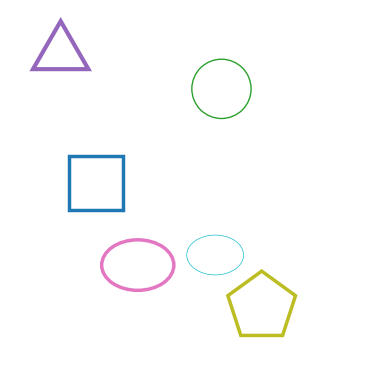[{"shape": "square", "thickness": 2.5, "radius": 0.35, "center": [0.249, 0.526]}, {"shape": "circle", "thickness": 1, "radius": 0.38, "center": [0.575, 0.769]}, {"shape": "triangle", "thickness": 3, "radius": 0.42, "center": [0.158, 0.862]}, {"shape": "oval", "thickness": 2.5, "radius": 0.47, "center": [0.358, 0.311]}, {"shape": "pentagon", "thickness": 2.5, "radius": 0.46, "center": [0.68, 0.203]}, {"shape": "oval", "thickness": 0.5, "radius": 0.37, "center": [0.559, 0.338]}]